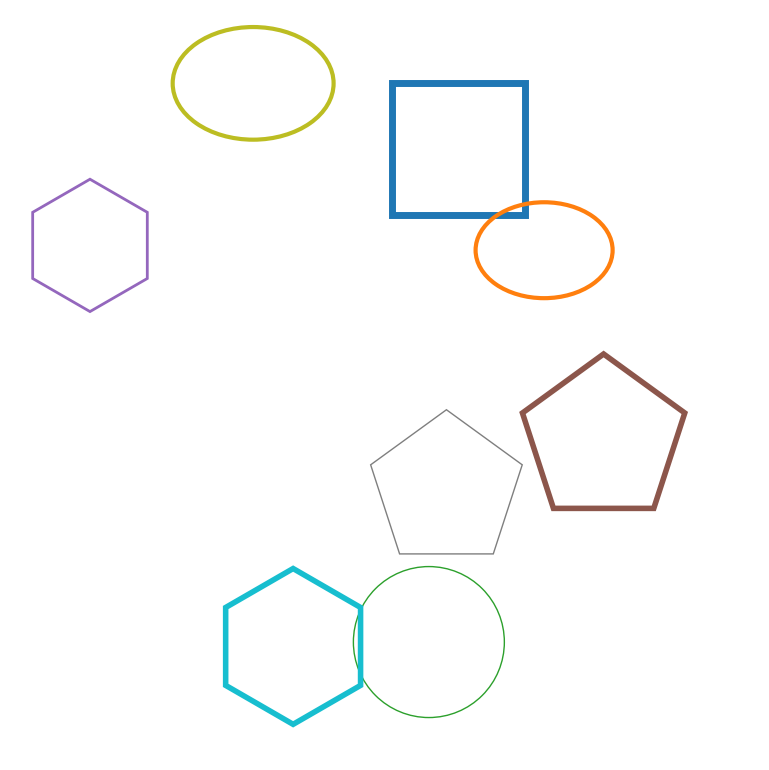[{"shape": "square", "thickness": 2.5, "radius": 0.43, "center": [0.595, 0.807]}, {"shape": "oval", "thickness": 1.5, "radius": 0.44, "center": [0.707, 0.675]}, {"shape": "circle", "thickness": 0.5, "radius": 0.49, "center": [0.557, 0.166]}, {"shape": "hexagon", "thickness": 1, "radius": 0.43, "center": [0.117, 0.681]}, {"shape": "pentagon", "thickness": 2, "radius": 0.55, "center": [0.784, 0.429]}, {"shape": "pentagon", "thickness": 0.5, "radius": 0.52, "center": [0.58, 0.364]}, {"shape": "oval", "thickness": 1.5, "radius": 0.52, "center": [0.329, 0.892]}, {"shape": "hexagon", "thickness": 2, "radius": 0.51, "center": [0.381, 0.16]}]